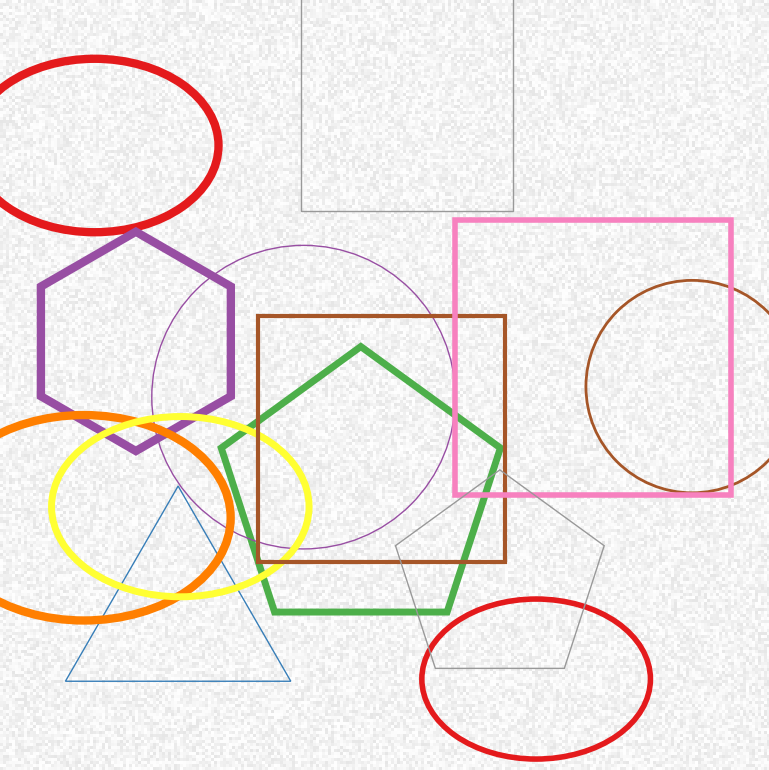[{"shape": "oval", "thickness": 2, "radius": 0.74, "center": [0.696, 0.118]}, {"shape": "oval", "thickness": 3, "radius": 0.8, "center": [0.123, 0.811]}, {"shape": "triangle", "thickness": 0.5, "radius": 0.84, "center": [0.231, 0.2]}, {"shape": "pentagon", "thickness": 2.5, "radius": 0.95, "center": [0.469, 0.359]}, {"shape": "hexagon", "thickness": 3, "radius": 0.71, "center": [0.176, 0.557]}, {"shape": "circle", "thickness": 0.5, "radius": 0.99, "center": [0.394, 0.484]}, {"shape": "oval", "thickness": 3, "radius": 0.95, "center": [0.109, 0.328]}, {"shape": "oval", "thickness": 2.5, "radius": 0.84, "center": [0.234, 0.342]}, {"shape": "square", "thickness": 1.5, "radius": 0.8, "center": [0.496, 0.43]}, {"shape": "circle", "thickness": 1, "radius": 0.69, "center": [0.899, 0.498]}, {"shape": "square", "thickness": 2, "radius": 0.9, "center": [0.77, 0.536]}, {"shape": "pentagon", "thickness": 0.5, "radius": 0.71, "center": [0.649, 0.247]}, {"shape": "square", "thickness": 0.5, "radius": 0.69, "center": [0.528, 0.864]}]